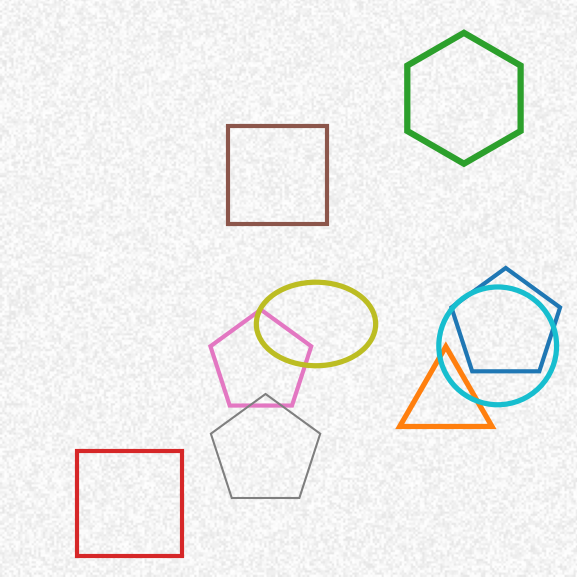[{"shape": "pentagon", "thickness": 2, "radius": 0.49, "center": [0.876, 0.436]}, {"shape": "triangle", "thickness": 2.5, "radius": 0.46, "center": [0.772, 0.307]}, {"shape": "hexagon", "thickness": 3, "radius": 0.57, "center": [0.803, 0.829]}, {"shape": "square", "thickness": 2, "radius": 0.45, "center": [0.224, 0.127]}, {"shape": "square", "thickness": 2, "radius": 0.43, "center": [0.481, 0.696]}, {"shape": "pentagon", "thickness": 2, "radius": 0.46, "center": [0.452, 0.371]}, {"shape": "pentagon", "thickness": 1, "radius": 0.5, "center": [0.46, 0.217]}, {"shape": "oval", "thickness": 2.5, "radius": 0.52, "center": [0.547, 0.438]}, {"shape": "circle", "thickness": 2.5, "radius": 0.51, "center": [0.862, 0.4]}]